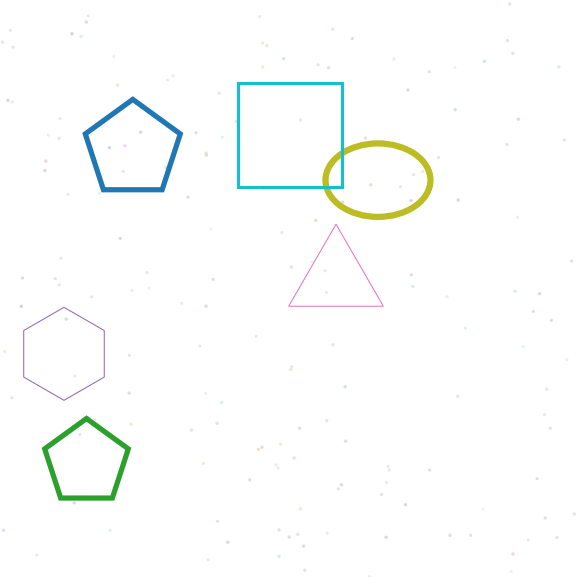[{"shape": "pentagon", "thickness": 2.5, "radius": 0.43, "center": [0.23, 0.741]}, {"shape": "pentagon", "thickness": 2.5, "radius": 0.38, "center": [0.15, 0.198]}, {"shape": "hexagon", "thickness": 0.5, "radius": 0.4, "center": [0.111, 0.386]}, {"shape": "triangle", "thickness": 0.5, "radius": 0.47, "center": [0.582, 0.516]}, {"shape": "oval", "thickness": 3, "radius": 0.45, "center": [0.655, 0.687]}, {"shape": "square", "thickness": 1.5, "radius": 0.45, "center": [0.502, 0.765]}]